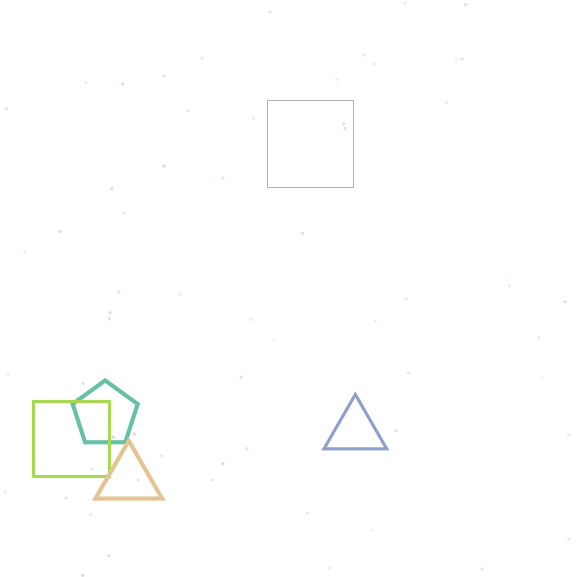[{"shape": "pentagon", "thickness": 2, "radius": 0.3, "center": [0.182, 0.281]}, {"shape": "triangle", "thickness": 1.5, "radius": 0.31, "center": [0.615, 0.253]}, {"shape": "square", "thickness": 1.5, "radius": 0.33, "center": [0.123, 0.24]}, {"shape": "triangle", "thickness": 2, "radius": 0.33, "center": [0.223, 0.169]}, {"shape": "square", "thickness": 0.5, "radius": 0.38, "center": [0.537, 0.751]}]